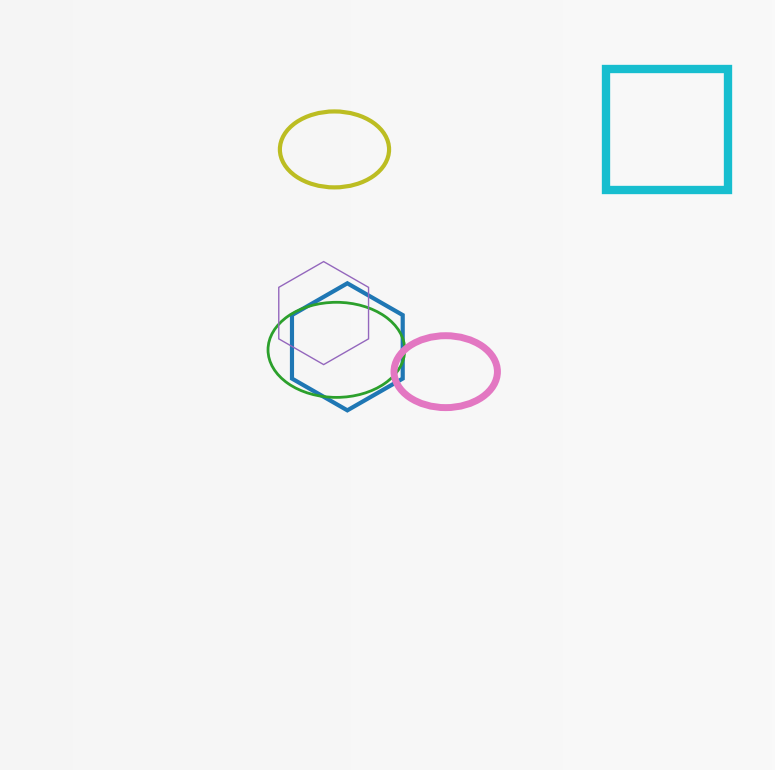[{"shape": "hexagon", "thickness": 1.5, "radius": 0.41, "center": [0.448, 0.55]}, {"shape": "oval", "thickness": 1, "radius": 0.44, "center": [0.434, 0.546]}, {"shape": "hexagon", "thickness": 0.5, "radius": 0.33, "center": [0.418, 0.593]}, {"shape": "oval", "thickness": 2.5, "radius": 0.33, "center": [0.575, 0.517]}, {"shape": "oval", "thickness": 1.5, "radius": 0.35, "center": [0.432, 0.806]}, {"shape": "square", "thickness": 3, "radius": 0.39, "center": [0.861, 0.832]}]